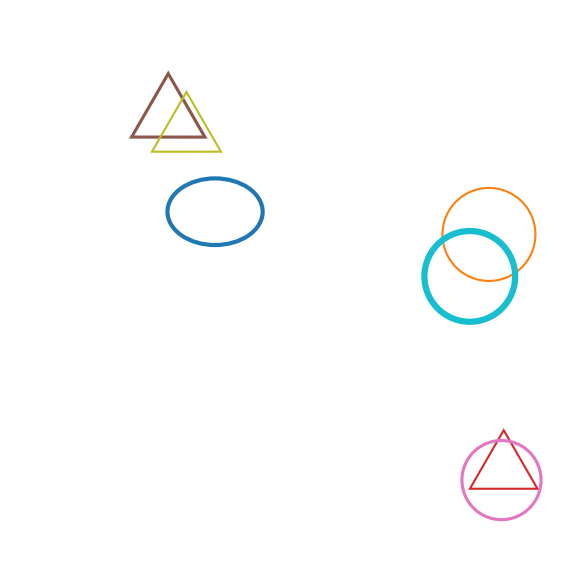[{"shape": "oval", "thickness": 2, "radius": 0.41, "center": [0.372, 0.633]}, {"shape": "circle", "thickness": 1, "radius": 0.4, "center": [0.847, 0.593]}, {"shape": "triangle", "thickness": 1, "radius": 0.34, "center": [0.872, 0.187]}, {"shape": "triangle", "thickness": 1.5, "radius": 0.37, "center": [0.291, 0.798]}, {"shape": "circle", "thickness": 1.5, "radius": 0.34, "center": [0.868, 0.168]}, {"shape": "triangle", "thickness": 1, "radius": 0.34, "center": [0.323, 0.771]}, {"shape": "circle", "thickness": 3, "radius": 0.39, "center": [0.813, 0.521]}]